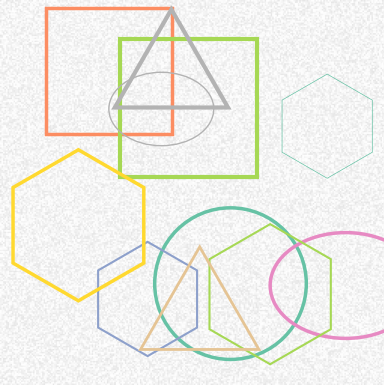[{"shape": "hexagon", "thickness": 0.5, "radius": 0.68, "center": [0.85, 0.672]}, {"shape": "circle", "thickness": 2.5, "radius": 0.98, "center": [0.599, 0.263]}, {"shape": "square", "thickness": 2.5, "radius": 0.82, "center": [0.284, 0.816]}, {"shape": "hexagon", "thickness": 1.5, "radius": 0.74, "center": [0.383, 0.223]}, {"shape": "oval", "thickness": 2.5, "radius": 0.98, "center": [0.898, 0.258]}, {"shape": "square", "thickness": 3, "radius": 0.89, "center": [0.489, 0.719]}, {"shape": "hexagon", "thickness": 1.5, "radius": 0.91, "center": [0.702, 0.236]}, {"shape": "hexagon", "thickness": 2.5, "radius": 0.98, "center": [0.204, 0.415]}, {"shape": "triangle", "thickness": 2, "radius": 0.89, "center": [0.519, 0.181]}, {"shape": "oval", "thickness": 1, "radius": 0.68, "center": [0.419, 0.717]}, {"shape": "triangle", "thickness": 3, "radius": 0.85, "center": [0.445, 0.806]}]